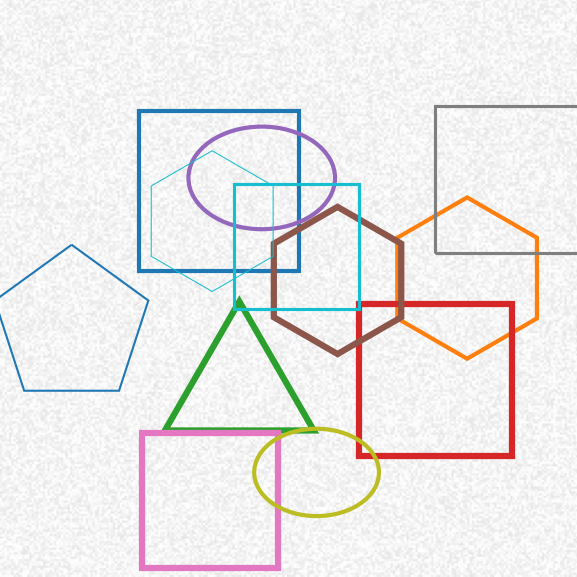[{"shape": "square", "thickness": 2, "radius": 0.69, "center": [0.379, 0.668]}, {"shape": "pentagon", "thickness": 1, "radius": 0.7, "center": [0.124, 0.436]}, {"shape": "hexagon", "thickness": 2, "radius": 0.7, "center": [0.809, 0.518]}, {"shape": "triangle", "thickness": 3, "radius": 0.74, "center": [0.414, 0.328]}, {"shape": "square", "thickness": 3, "radius": 0.66, "center": [0.755, 0.341]}, {"shape": "oval", "thickness": 2, "radius": 0.63, "center": [0.453, 0.691]}, {"shape": "hexagon", "thickness": 3, "radius": 0.64, "center": [0.584, 0.513]}, {"shape": "square", "thickness": 3, "radius": 0.59, "center": [0.364, 0.132]}, {"shape": "square", "thickness": 1.5, "radius": 0.64, "center": [0.88, 0.689]}, {"shape": "oval", "thickness": 2, "radius": 0.54, "center": [0.548, 0.181]}, {"shape": "hexagon", "thickness": 0.5, "radius": 0.61, "center": [0.367, 0.616]}, {"shape": "square", "thickness": 1.5, "radius": 0.54, "center": [0.514, 0.572]}]